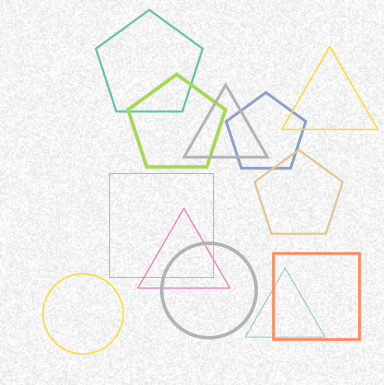[{"shape": "pentagon", "thickness": 1.5, "radius": 0.73, "center": [0.388, 0.828]}, {"shape": "triangle", "thickness": 0.5, "radius": 0.6, "center": [0.741, 0.184]}, {"shape": "square", "thickness": 2, "radius": 0.56, "center": [0.822, 0.231]}, {"shape": "pentagon", "thickness": 2, "radius": 0.54, "center": [0.691, 0.651]}, {"shape": "square", "thickness": 0.5, "radius": 0.68, "center": [0.418, 0.415]}, {"shape": "triangle", "thickness": 1, "radius": 0.69, "center": [0.478, 0.321]}, {"shape": "pentagon", "thickness": 2.5, "radius": 0.66, "center": [0.459, 0.674]}, {"shape": "triangle", "thickness": 1, "radius": 0.72, "center": [0.857, 0.736]}, {"shape": "circle", "thickness": 1, "radius": 0.52, "center": [0.216, 0.185]}, {"shape": "pentagon", "thickness": 1.5, "radius": 0.6, "center": [0.776, 0.49]}, {"shape": "circle", "thickness": 2.5, "radius": 0.61, "center": [0.543, 0.245]}, {"shape": "triangle", "thickness": 2, "radius": 0.63, "center": [0.586, 0.654]}]